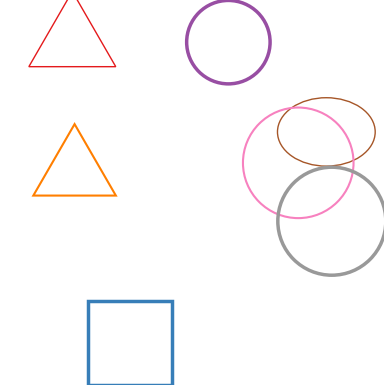[{"shape": "triangle", "thickness": 1, "radius": 0.65, "center": [0.188, 0.892]}, {"shape": "square", "thickness": 2.5, "radius": 0.54, "center": [0.337, 0.108]}, {"shape": "circle", "thickness": 2.5, "radius": 0.54, "center": [0.593, 0.89]}, {"shape": "triangle", "thickness": 1.5, "radius": 0.62, "center": [0.194, 0.554]}, {"shape": "oval", "thickness": 1, "radius": 0.63, "center": [0.848, 0.657]}, {"shape": "circle", "thickness": 1.5, "radius": 0.72, "center": [0.775, 0.577]}, {"shape": "circle", "thickness": 2.5, "radius": 0.7, "center": [0.862, 0.425]}]